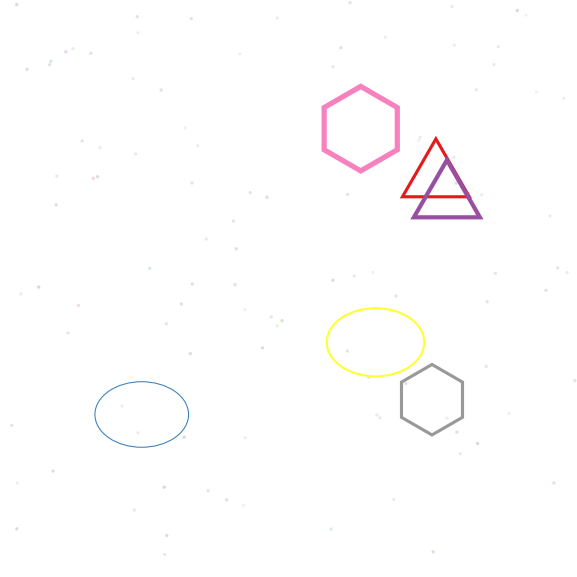[{"shape": "triangle", "thickness": 1.5, "radius": 0.33, "center": [0.755, 0.692]}, {"shape": "oval", "thickness": 0.5, "radius": 0.41, "center": [0.245, 0.281]}, {"shape": "triangle", "thickness": 2, "radius": 0.33, "center": [0.774, 0.656]}, {"shape": "oval", "thickness": 1, "radius": 0.42, "center": [0.65, 0.406]}, {"shape": "hexagon", "thickness": 2.5, "radius": 0.37, "center": [0.625, 0.776]}, {"shape": "hexagon", "thickness": 1.5, "radius": 0.31, "center": [0.748, 0.307]}]